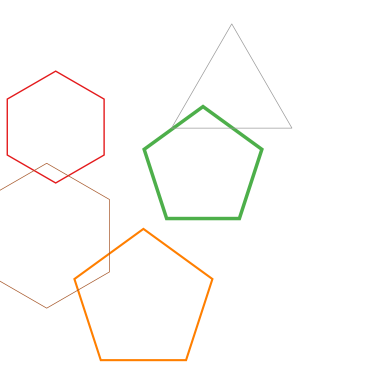[{"shape": "hexagon", "thickness": 1, "radius": 0.73, "center": [0.145, 0.67]}, {"shape": "pentagon", "thickness": 2.5, "radius": 0.8, "center": [0.527, 0.562]}, {"shape": "pentagon", "thickness": 1.5, "radius": 0.94, "center": [0.373, 0.217]}, {"shape": "hexagon", "thickness": 0.5, "radius": 0.94, "center": [0.121, 0.388]}, {"shape": "triangle", "thickness": 0.5, "radius": 0.9, "center": [0.602, 0.757]}]